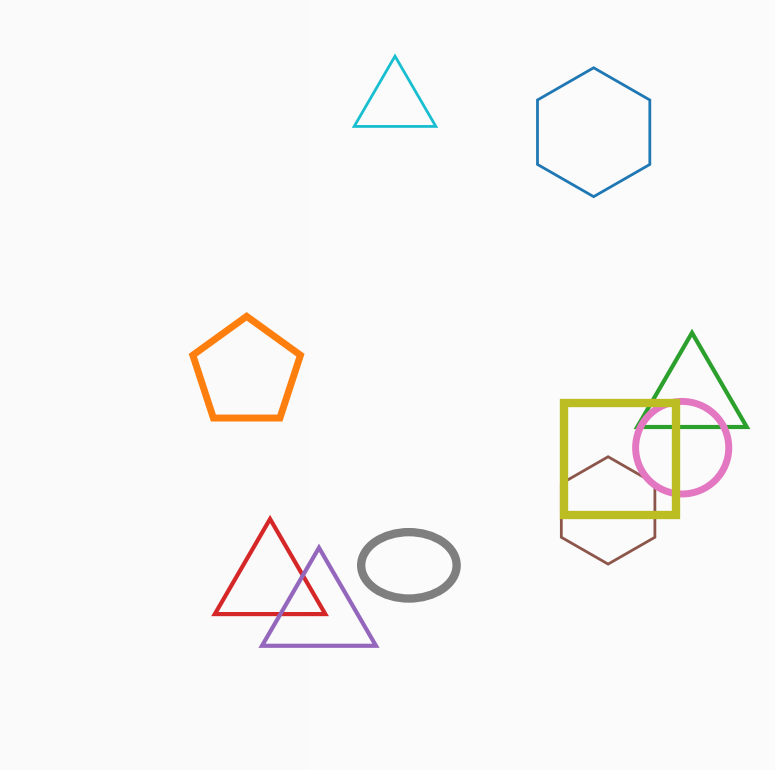[{"shape": "hexagon", "thickness": 1, "radius": 0.42, "center": [0.766, 0.828]}, {"shape": "pentagon", "thickness": 2.5, "radius": 0.37, "center": [0.318, 0.516]}, {"shape": "triangle", "thickness": 1.5, "radius": 0.41, "center": [0.893, 0.486]}, {"shape": "triangle", "thickness": 1.5, "radius": 0.41, "center": [0.348, 0.244]}, {"shape": "triangle", "thickness": 1.5, "radius": 0.42, "center": [0.412, 0.204]}, {"shape": "hexagon", "thickness": 1, "radius": 0.35, "center": [0.785, 0.337]}, {"shape": "circle", "thickness": 2.5, "radius": 0.3, "center": [0.88, 0.419]}, {"shape": "oval", "thickness": 3, "radius": 0.31, "center": [0.528, 0.266]}, {"shape": "square", "thickness": 3, "radius": 0.36, "center": [0.8, 0.404]}, {"shape": "triangle", "thickness": 1, "radius": 0.3, "center": [0.51, 0.866]}]